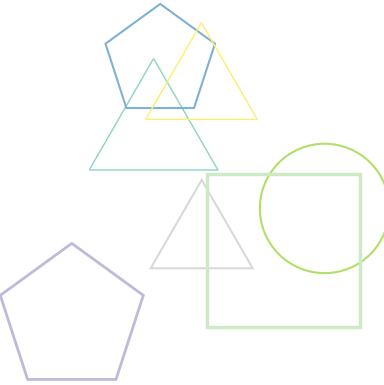[{"shape": "triangle", "thickness": 1, "radius": 0.96, "center": [0.399, 0.655]}, {"shape": "pentagon", "thickness": 2, "radius": 0.98, "center": [0.186, 0.172]}, {"shape": "pentagon", "thickness": 1.5, "radius": 0.75, "center": [0.416, 0.84]}, {"shape": "circle", "thickness": 1.5, "radius": 0.84, "center": [0.843, 0.459]}, {"shape": "triangle", "thickness": 1.5, "radius": 0.76, "center": [0.524, 0.38]}, {"shape": "square", "thickness": 2.5, "radius": 1.0, "center": [0.736, 0.349]}, {"shape": "triangle", "thickness": 1, "radius": 0.84, "center": [0.523, 0.774]}]